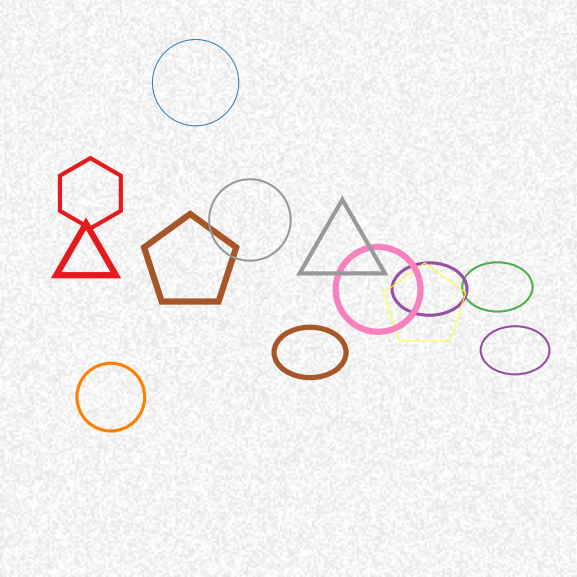[{"shape": "hexagon", "thickness": 2, "radius": 0.3, "center": [0.157, 0.664]}, {"shape": "triangle", "thickness": 3, "radius": 0.3, "center": [0.149, 0.552]}, {"shape": "circle", "thickness": 0.5, "radius": 0.37, "center": [0.339, 0.856]}, {"shape": "oval", "thickness": 1, "radius": 0.3, "center": [0.861, 0.502]}, {"shape": "oval", "thickness": 1, "radius": 0.3, "center": [0.892, 0.393]}, {"shape": "oval", "thickness": 1.5, "radius": 0.32, "center": [0.744, 0.499]}, {"shape": "circle", "thickness": 1.5, "radius": 0.29, "center": [0.192, 0.312]}, {"shape": "pentagon", "thickness": 0.5, "radius": 0.37, "center": [0.735, 0.469]}, {"shape": "oval", "thickness": 2.5, "radius": 0.31, "center": [0.537, 0.389]}, {"shape": "pentagon", "thickness": 3, "radius": 0.42, "center": [0.329, 0.545]}, {"shape": "circle", "thickness": 3, "radius": 0.37, "center": [0.655, 0.498]}, {"shape": "circle", "thickness": 1, "radius": 0.35, "center": [0.433, 0.618]}, {"shape": "triangle", "thickness": 2, "radius": 0.43, "center": [0.593, 0.568]}]